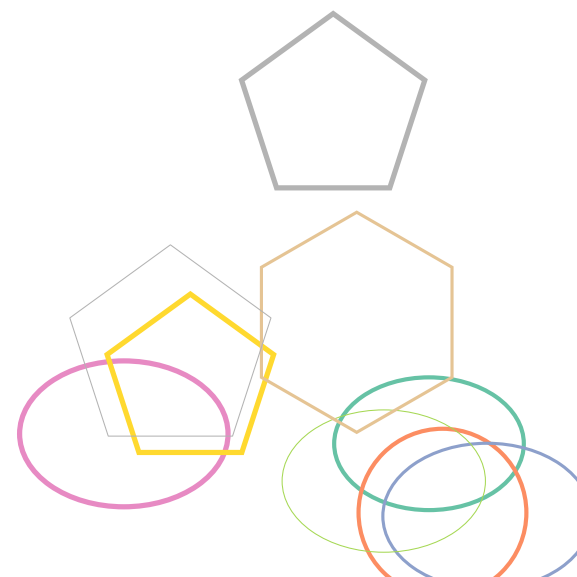[{"shape": "oval", "thickness": 2, "radius": 0.82, "center": [0.743, 0.231]}, {"shape": "circle", "thickness": 2, "radius": 0.73, "center": [0.766, 0.111]}, {"shape": "oval", "thickness": 1.5, "radius": 0.9, "center": [0.843, 0.105]}, {"shape": "oval", "thickness": 2.5, "radius": 0.9, "center": [0.214, 0.248]}, {"shape": "oval", "thickness": 0.5, "radius": 0.88, "center": [0.665, 0.166]}, {"shape": "pentagon", "thickness": 2.5, "radius": 0.76, "center": [0.33, 0.338]}, {"shape": "hexagon", "thickness": 1.5, "radius": 0.95, "center": [0.618, 0.441]}, {"shape": "pentagon", "thickness": 0.5, "radius": 0.92, "center": [0.295, 0.392]}, {"shape": "pentagon", "thickness": 2.5, "radius": 0.83, "center": [0.577, 0.809]}]